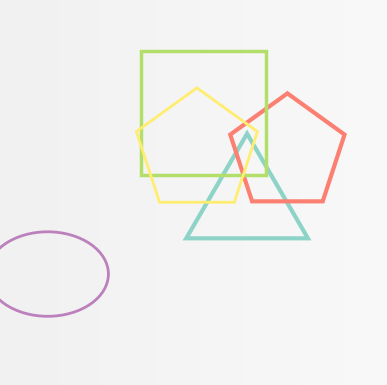[{"shape": "triangle", "thickness": 3, "radius": 0.91, "center": [0.638, 0.472]}, {"shape": "pentagon", "thickness": 3, "radius": 0.78, "center": [0.742, 0.602]}, {"shape": "square", "thickness": 2.5, "radius": 0.8, "center": [0.525, 0.706]}, {"shape": "oval", "thickness": 2, "radius": 0.78, "center": [0.123, 0.288]}, {"shape": "pentagon", "thickness": 2, "radius": 0.82, "center": [0.508, 0.608]}]